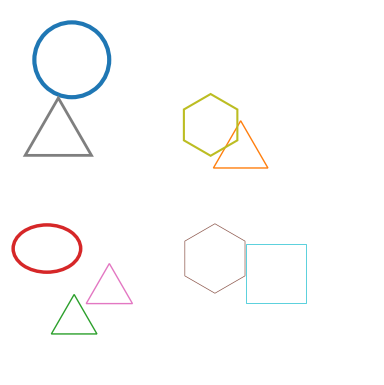[{"shape": "circle", "thickness": 3, "radius": 0.49, "center": [0.186, 0.845]}, {"shape": "triangle", "thickness": 1, "radius": 0.41, "center": [0.625, 0.605]}, {"shape": "triangle", "thickness": 1, "radius": 0.34, "center": [0.193, 0.167]}, {"shape": "oval", "thickness": 2.5, "radius": 0.44, "center": [0.122, 0.354]}, {"shape": "hexagon", "thickness": 0.5, "radius": 0.45, "center": [0.558, 0.329]}, {"shape": "triangle", "thickness": 1, "radius": 0.35, "center": [0.284, 0.246]}, {"shape": "triangle", "thickness": 2, "radius": 0.5, "center": [0.152, 0.646]}, {"shape": "hexagon", "thickness": 1.5, "radius": 0.4, "center": [0.547, 0.676]}, {"shape": "square", "thickness": 0.5, "radius": 0.39, "center": [0.716, 0.29]}]